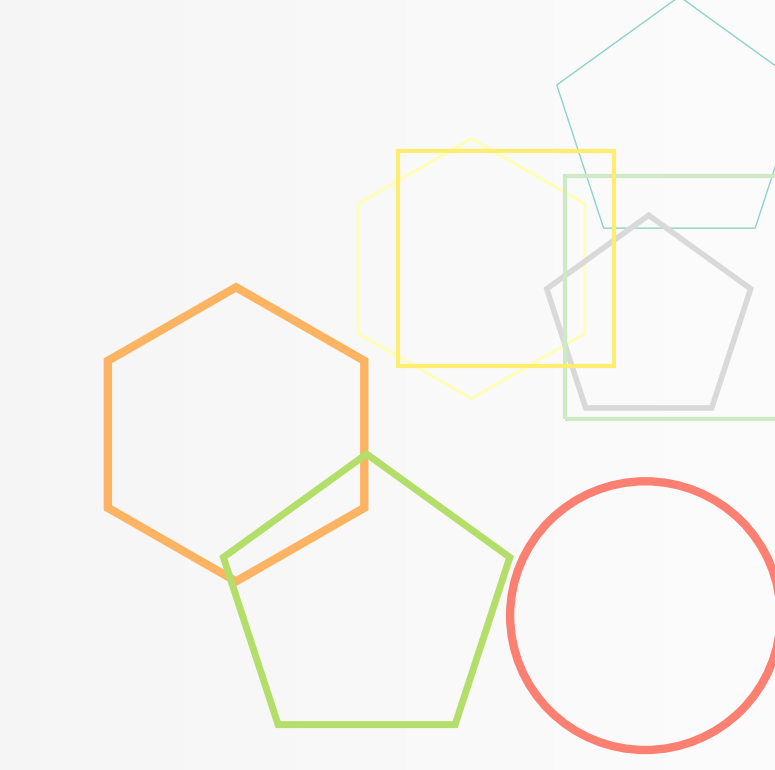[{"shape": "pentagon", "thickness": 0.5, "radius": 0.83, "center": [0.877, 0.838]}, {"shape": "hexagon", "thickness": 1, "radius": 0.84, "center": [0.608, 0.651]}, {"shape": "circle", "thickness": 3, "radius": 0.87, "center": [0.833, 0.2]}, {"shape": "hexagon", "thickness": 3, "radius": 0.95, "center": [0.305, 0.436]}, {"shape": "pentagon", "thickness": 2.5, "radius": 0.97, "center": [0.473, 0.216]}, {"shape": "pentagon", "thickness": 2, "radius": 0.69, "center": [0.837, 0.582]}, {"shape": "square", "thickness": 1.5, "radius": 0.79, "center": [0.887, 0.613]}, {"shape": "square", "thickness": 1.5, "radius": 0.7, "center": [0.653, 0.664]}]